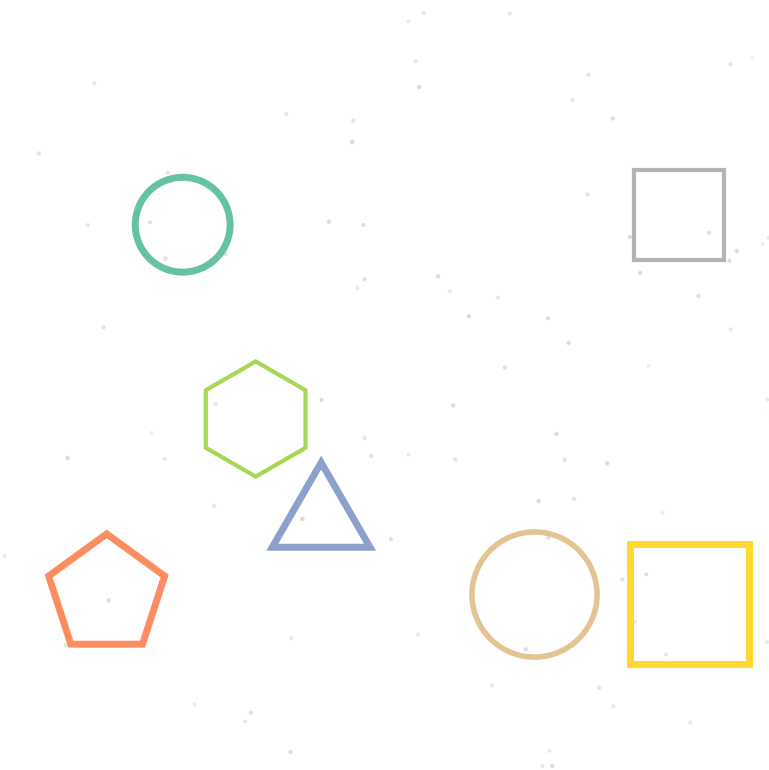[{"shape": "circle", "thickness": 2.5, "radius": 0.31, "center": [0.237, 0.708]}, {"shape": "pentagon", "thickness": 2.5, "radius": 0.4, "center": [0.139, 0.227]}, {"shape": "triangle", "thickness": 2.5, "radius": 0.37, "center": [0.417, 0.326]}, {"shape": "hexagon", "thickness": 1.5, "radius": 0.37, "center": [0.332, 0.456]}, {"shape": "square", "thickness": 2.5, "radius": 0.39, "center": [0.895, 0.216]}, {"shape": "circle", "thickness": 2, "radius": 0.41, "center": [0.694, 0.228]}, {"shape": "square", "thickness": 1.5, "radius": 0.29, "center": [0.882, 0.721]}]